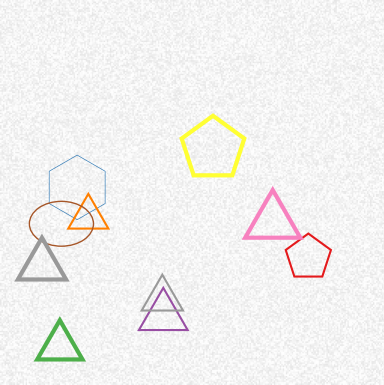[{"shape": "pentagon", "thickness": 1.5, "radius": 0.31, "center": [0.801, 0.332]}, {"shape": "hexagon", "thickness": 0.5, "radius": 0.42, "center": [0.2, 0.513]}, {"shape": "triangle", "thickness": 3, "radius": 0.34, "center": [0.155, 0.1]}, {"shape": "triangle", "thickness": 1.5, "radius": 0.37, "center": [0.424, 0.179]}, {"shape": "triangle", "thickness": 1.5, "radius": 0.3, "center": [0.229, 0.436]}, {"shape": "pentagon", "thickness": 3, "radius": 0.43, "center": [0.553, 0.614]}, {"shape": "oval", "thickness": 1, "radius": 0.42, "center": [0.16, 0.419]}, {"shape": "triangle", "thickness": 3, "radius": 0.41, "center": [0.708, 0.424]}, {"shape": "triangle", "thickness": 1.5, "radius": 0.31, "center": [0.422, 0.224]}, {"shape": "triangle", "thickness": 3, "radius": 0.36, "center": [0.109, 0.31]}]